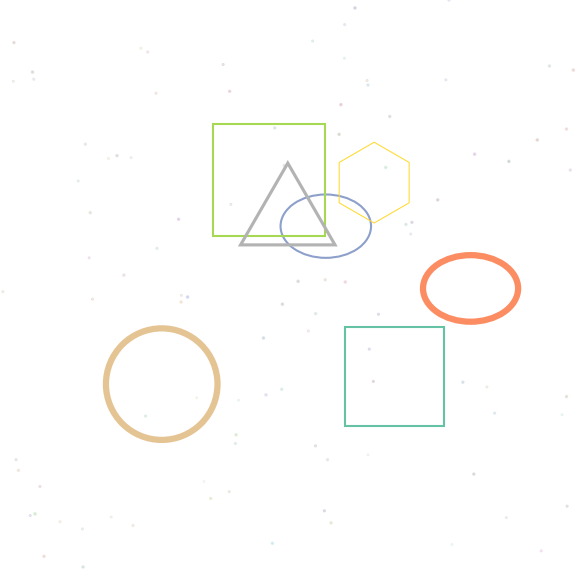[{"shape": "square", "thickness": 1, "radius": 0.43, "center": [0.684, 0.347]}, {"shape": "oval", "thickness": 3, "radius": 0.41, "center": [0.815, 0.5]}, {"shape": "oval", "thickness": 1, "radius": 0.39, "center": [0.564, 0.608]}, {"shape": "square", "thickness": 1, "radius": 0.48, "center": [0.466, 0.687]}, {"shape": "hexagon", "thickness": 0.5, "radius": 0.35, "center": [0.648, 0.683]}, {"shape": "circle", "thickness": 3, "radius": 0.48, "center": [0.28, 0.334]}, {"shape": "triangle", "thickness": 1.5, "radius": 0.47, "center": [0.498, 0.622]}]